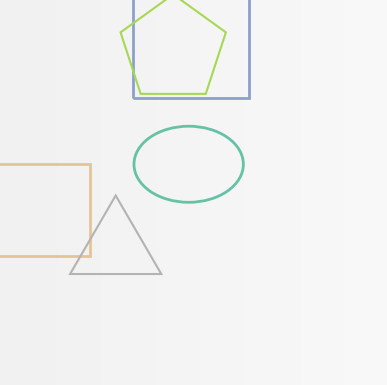[{"shape": "oval", "thickness": 2, "radius": 0.71, "center": [0.487, 0.573]}, {"shape": "square", "thickness": 2, "radius": 0.75, "center": [0.493, 0.895]}, {"shape": "pentagon", "thickness": 1.5, "radius": 0.71, "center": [0.447, 0.872]}, {"shape": "square", "thickness": 2, "radius": 0.6, "center": [0.114, 0.455]}, {"shape": "triangle", "thickness": 1.5, "radius": 0.68, "center": [0.299, 0.356]}]